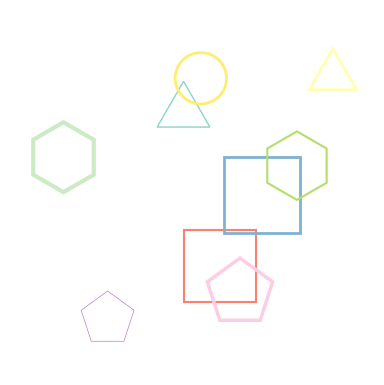[{"shape": "triangle", "thickness": 1, "radius": 0.4, "center": [0.477, 0.71]}, {"shape": "triangle", "thickness": 2, "radius": 0.35, "center": [0.865, 0.803]}, {"shape": "square", "thickness": 1.5, "radius": 0.47, "center": [0.57, 0.309]}, {"shape": "square", "thickness": 2, "radius": 0.5, "center": [0.68, 0.493]}, {"shape": "hexagon", "thickness": 1.5, "radius": 0.44, "center": [0.771, 0.57]}, {"shape": "pentagon", "thickness": 2.5, "radius": 0.45, "center": [0.623, 0.24]}, {"shape": "pentagon", "thickness": 0.5, "radius": 0.36, "center": [0.279, 0.172]}, {"shape": "hexagon", "thickness": 3, "radius": 0.45, "center": [0.165, 0.592]}, {"shape": "circle", "thickness": 2, "radius": 0.33, "center": [0.522, 0.797]}]